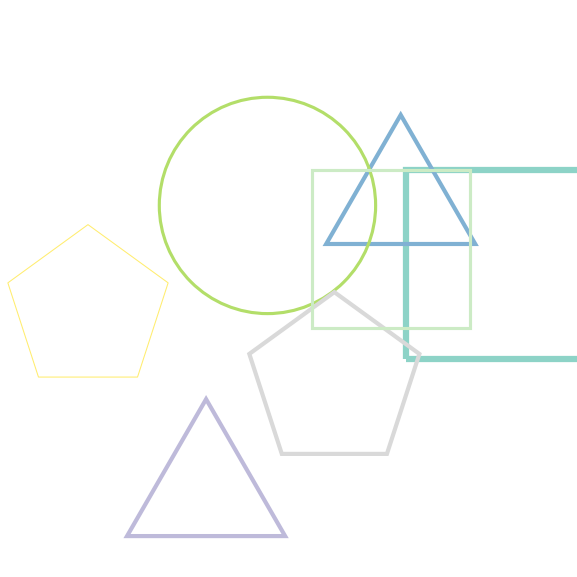[{"shape": "square", "thickness": 3, "radius": 0.82, "center": [0.866, 0.541]}, {"shape": "triangle", "thickness": 2, "radius": 0.79, "center": [0.357, 0.15]}, {"shape": "triangle", "thickness": 2, "radius": 0.75, "center": [0.694, 0.651]}, {"shape": "circle", "thickness": 1.5, "radius": 0.94, "center": [0.463, 0.643]}, {"shape": "pentagon", "thickness": 2, "radius": 0.77, "center": [0.579, 0.338]}, {"shape": "square", "thickness": 1.5, "radius": 0.69, "center": [0.677, 0.568]}, {"shape": "pentagon", "thickness": 0.5, "radius": 0.73, "center": [0.152, 0.464]}]